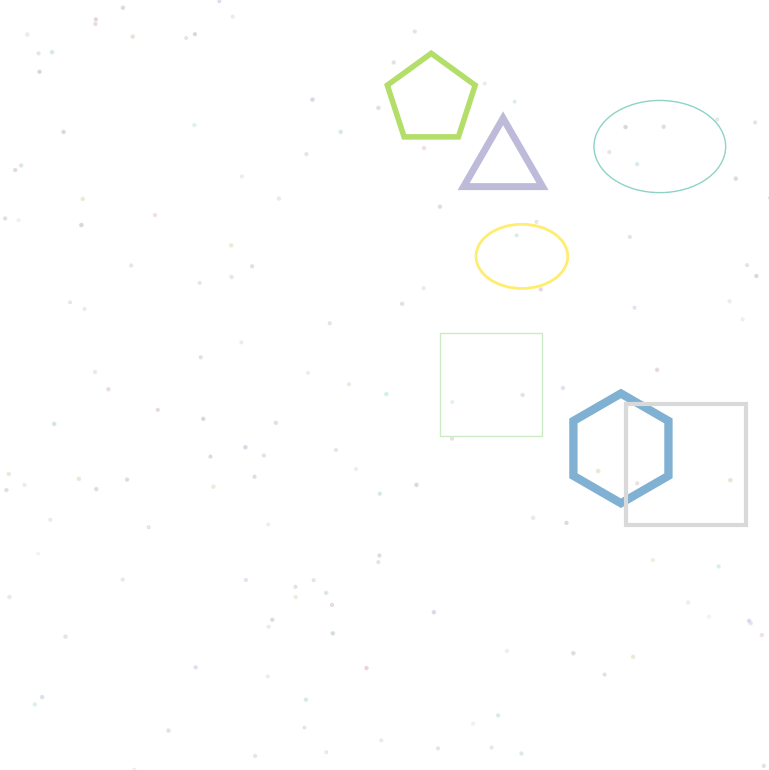[{"shape": "oval", "thickness": 0.5, "radius": 0.43, "center": [0.857, 0.81]}, {"shape": "triangle", "thickness": 2.5, "radius": 0.3, "center": [0.653, 0.787]}, {"shape": "hexagon", "thickness": 3, "radius": 0.36, "center": [0.806, 0.418]}, {"shape": "pentagon", "thickness": 2, "radius": 0.3, "center": [0.56, 0.871]}, {"shape": "square", "thickness": 1.5, "radius": 0.39, "center": [0.891, 0.397]}, {"shape": "square", "thickness": 0.5, "radius": 0.33, "center": [0.638, 0.5]}, {"shape": "oval", "thickness": 1, "radius": 0.3, "center": [0.678, 0.667]}]